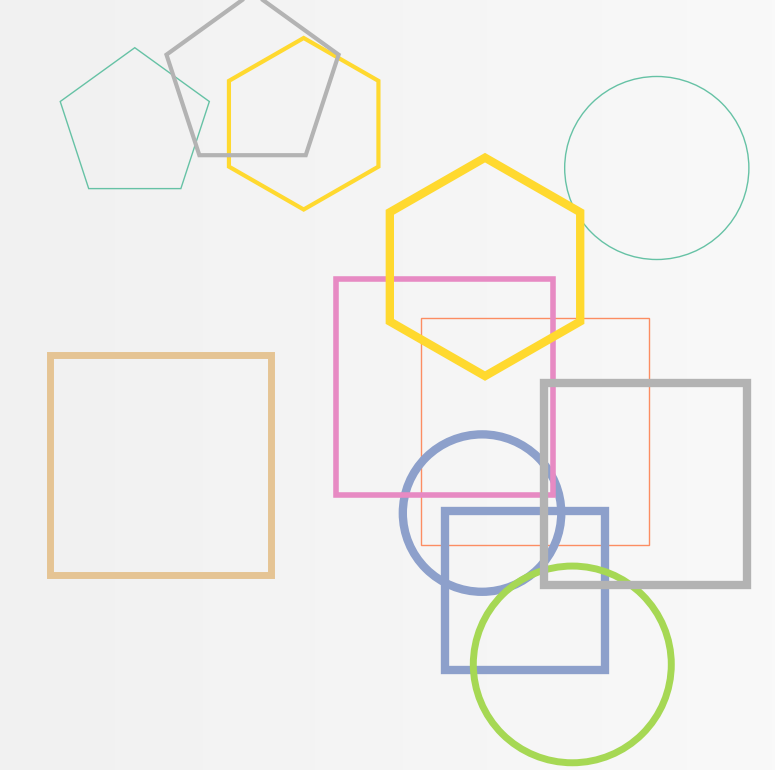[{"shape": "pentagon", "thickness": 0.5, "radius": 0.51, "center": [0.174, 0.837]}, {"shape": "circle", "thickness": 0.5, "radius": 0.59, "center": [0.847, 0.782]}, {"shape": "square", "thickness": 0.5, "radius": 0.74, "center": [0.69, 0.44]}, {"shape": "circle", "thickness": 3, "radius": 0.51, "center": [0.622, 0.334]}, {"shape": "square", "thickness": 3, "radius": 0.52, "center": [0.677, 0.233]}, {"shape": "square", "thickness": 2, "radius": 0.7, "center": [0.573, 0.498]}, {"shape": "circle", "thickness": 2.5, "radius": 0.64, "center": [0.738, 0.137]}, {"shape": "hexagon", "thickness": 3, "radius": 0.71, "center": [0.626, 0.653]}, {"shape": "hexagon", "thickness": 1.5, "radius": 0.56, "center": [0.392, 0.839]}, {"shape": "square", "thickness": 2.5, "radius": 0.71, "center": [0.208, 0.396]}, {"shape": "pentagon", "thickness": 1.5, "radius": 0.58, "center": [0.326, 0.893]}, {"shape": "square", "thickness": 3, "radius": 0.66, "center": [0.833, 0.371]}]